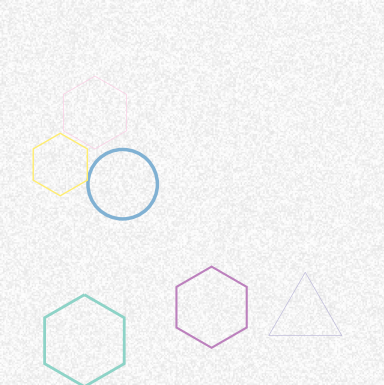[{"shape": "hexagon", "thickness": 2, "radius": 0.6, "center": [0.219, 0.115]}, {"shape": "triangle", "thickness": 0.5, "radius": 0.55, "center": [0.793, 0.183]}, {"shape": "circle", "thickness": 2.5, "radius": 0.45, "center": [0.319, 0.522]}, {"shape": "hexagon", "thickness": 0.5, "radius": 0.47, "center": [0.247, 0.708]}, {"shape": "hexagon", "thickness": 1.5, "radius": 0.53, "center": [0.55, 0.202]}, {"shape": "hexagon", "thickness": 1, "radius": 0.41, "center": [0.157, 0.573]}]